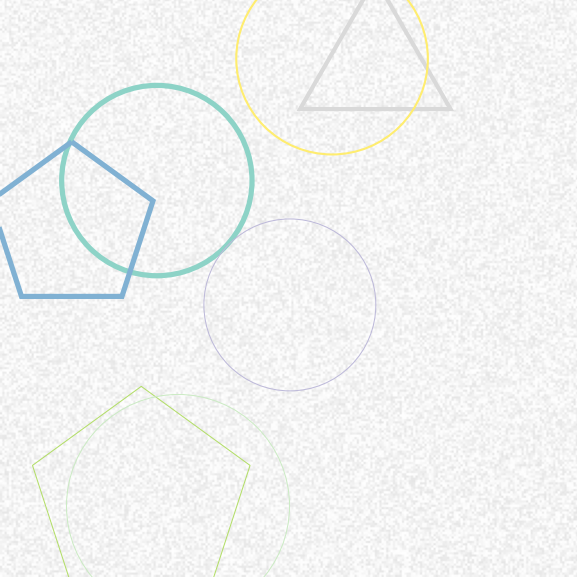[{"shape": "circle", "thickness": 2.5, "radius": 0.82, "center": [0.272, 0.686]}, {"shape": "circle", "thickness": 0.5, "radius": 0.74, "center": [0.502, 0.471]}, {"shape": "pentagon", "thickness": 2.5, "radius": 0.74, "center": [0.124, 0.606]}, {"shape": "pentagon", "thickness": 0.5, "radius": 0.99, "center": [0.245, 0.132]}, {"shape": "triangle", "thickness": 2, "radius": 0.75, "center": [0.65, 0.886]}, {"shape": "circle", "thickness": 0.5, "radius": 0.97, "center": [0.308, 0.123]}, {"shape": "circle", "thickness": 1, "radius": 0.83, "center": [0.575, 0.898]}]